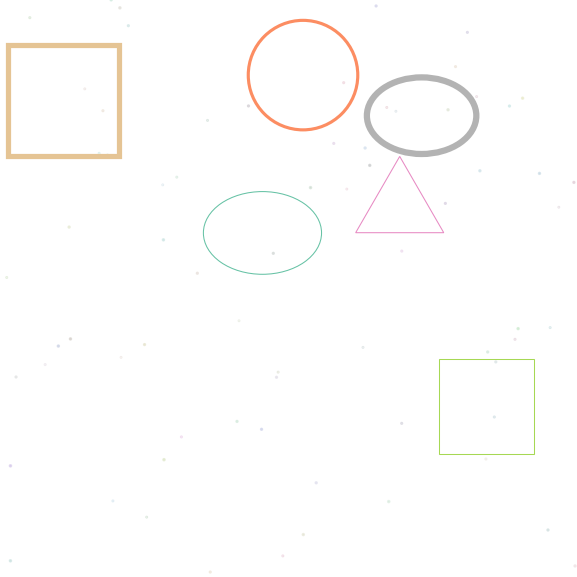[{"shape": "oval", "thickness": 0.5, "radius": 0.51, "center": [0.454, 0.596]}, {"shape": "circle", "thickness": 1.5, "radius": 0.47, "center": [0.525, 0.869]}, {"shape": "triangle", "thickness": 0.5, "radius": 0.44, "center": [0.692, 0.64]}, {"shape": "square", "thickness": 0.5, "radius": 0.41, "center": [0.843, 0.295]}, {"shape": "square", "thickness": 2.5, "radius": 0.48, "center": [0.11, 0.825]}, {"shape": "oval", "thickness": 3, "radius": 0.47, "center": [0.73, 0.799]}]